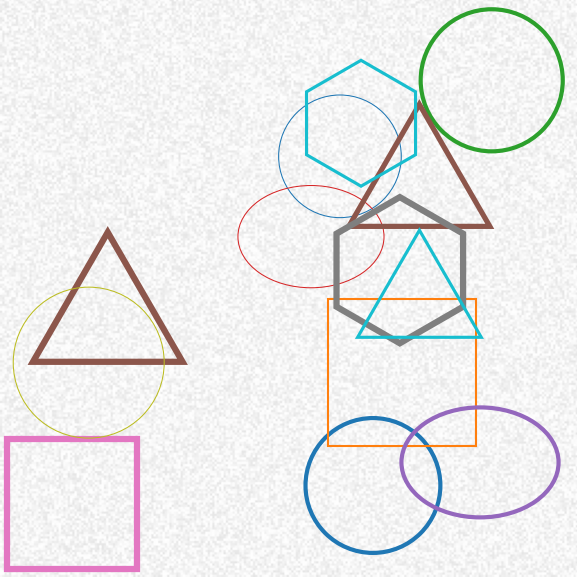[{"shape": "circle", "thickness": 0.5, "radius": 0.53, "center": [0.589, 0.728]}, {"shape": "circle", "thickness": 2, "radius": 0.58, "center": [0.646, 0.158]}, {"shape": "square", "thickness": 1, "radius": 0.64, "center": [0.696, 0.354]}, {"shape": "circle", "thickness": 2, "radius": 0.62, "center": [0.851, 0.86]}, {"shape": "oval", "thickness": 0.5, "radius": 0.63, "center": [0.538, 0.589]}, {"shape": "oval", "thickness": 2, "radius": 0.68, "center": [0.831, 0.198]}, {"shape": "triangle", "thickness": 3, "radius": 0.75, "center": [0.187, 0.447]}, {"shape": "triangle", "thickness": 2.5, "radius": 0.7, "center": [0.726, 0.678]}, {"shape": "square", "thickness": 3, "radius": 0.57, "center": [0.125, 0.127]}, {"shape": "hexagon", "thickness": 3, "radius": 0.63, "center": [0.692, 0.531]}, {"shape": "circle", "thickness": 0.5, "radius": 0.65, "center": [0.154, 0.371]}, {"shape": "triangle", "thickness": 1.5, "radius": 0.62, "center": [0.726, 0.477]}, {"shape": "hexagon", "thickness": 1.5, "radius": 0.54, "center": [0.625, 0.786]}]